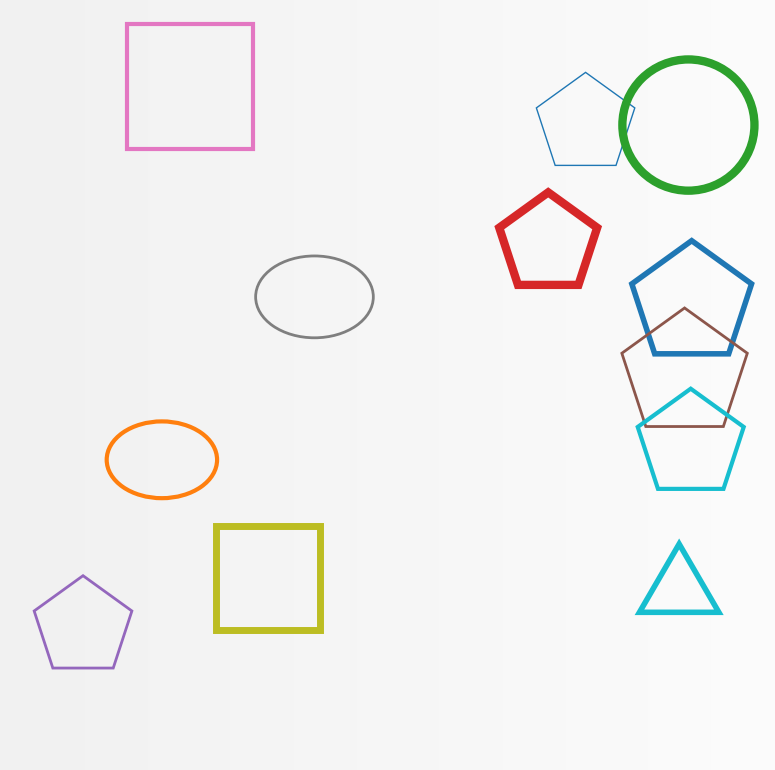[{"shape": "pentagon", "thickness": 2, "radius": 0.41, "center": [0.893, 0.606]}, {"shape": "pentagon", "thickness": 0.5, "radius": 0.33, "center": [0.756, 0.839]}, {"shape": "oval", "thickness": 1.5, "radius": 0.36, "center": [0.209, 0.403]}, {"shape": "circle", "thickness": 3, "radius": 0.43, "center": [0.888, 0.838]}, {"shape": "pentagon", "thickness": 3, "radius": 0.33, "center": [0.707, 0.684]}, {"shape": "pentagon", "thickness": 1, "radius": 0.33, "center": [0.107, 0.186]}, {"shape": "pentagon", "thickness": 1, "radius": 0.43, "center": [0.883, 0.515]}, {"shape": "square", "thickness": 1.5, "radius": 0.41, "center": [0.245, 0.888]}, {"shape": "oval", "thickness": 1, "radius": 0.38, "center": [0.406, 0.614]}, {"shape": "square", "thickness": 2.5, "radius": 0.34, "center": [0.346, 0.249]}, {"shape": "pentagon", "thickness": 1.5, "radius": 0.36, "center": [0.891, 0.423]}, {"shape": "triangle", "thickness": 2, "radius": 0.3, "center": [0.876, 0.234]}]